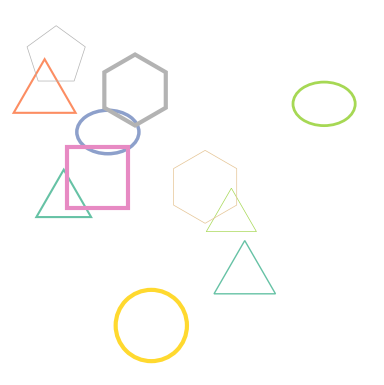[{"shape": "triangle", "thickness": 1.5, "radius": 0.41, "center": [0.166, 0.477]}, {"shape": "triangle", "thickness": 1, "radius": 0.46, "center": [0.636, 0.283]}, {"shape": "triangle", "thickness": 1.5, "radius": 0.46, "center": [0.116, 0.753]}, {"shape": "oval", "thickness": 2.5, "radius": 0.4, "center": [0.28, 0.657]}, {"shape": "square", "thickness": 3, "radius": 0.39, "center": [0.254, 0.538]}, {"shape": "oval", "thickness": 2, "radius": 0.4, "center": [0.842, 0.73]}, {"shape": "triangle", "thickness": 0.5, "radius": 0.38, "center": [0.601, 0.436]}, {"shape": "circle", "thickness": 3, "radius": 0.46, "center": [0.393, 0.155]}, {"shape": "hexagon", "thickness": 0.5, "radius": 0.47, "center": [0.533, 0.515]}, {"shape": "hexagon", "thickness": 3, "radius": 0.46, "center": [0.351, 0.766]}, {"shape": "pentagon", "thickness": 0.5, "radius": 0.4, "center": [0.146, 0.854]}]